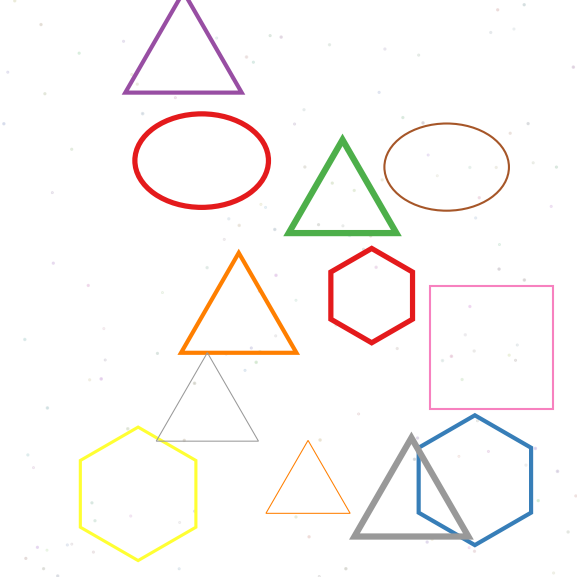[{"shape": "hexagon", "thickness": 2.5, "radius": 0.41, "center": [0.644, 0.487]}, {"shape": "oval", "thickness": 2.5, "radius": 0.58, "center": [0.349, 0.721]}, {"shape": "hexagon", "thickness": 2, "radius": 0.56, "center": [0.822, 0.168]}, {"shape": "triangle", "thickness": 3, "radius": 0.54, "center": [0.593, 0.649]}, {"shape": "triangle", "thickness": 2, "radius": 0.58, "center": [0.318, 0.897]}, {"shape": "triangle", "thickness": 0.5, "radius": 0.42, "center": [0.533, 0.152]}, {"shape": "triangle", "thickness": 2, "radius": 0.58, "center": [0.413, 0.446]}, {"shape": "hexagon", "thickness": 1.5, "radius": 0.58, "center": [0.239, 0.144]}, {"shape": "oval", "thickness": 1, "radius": 0.54, "center": [0.773, 0.71]}, {"shape": "square", "thickness": 1, "radius": 0.53, "center": [0.851, 0.398]}, {"shape": "triangle", "thickness": 3, "radius": 0.57, "center": [0.712, 0.127]}, {"shape": "triangle", "thickness": 0.5, "radius": 0.51, "center": [0.359, 0.286]}]